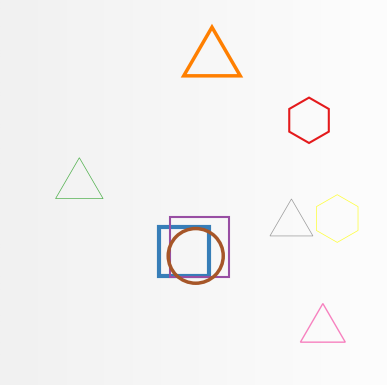[{"shape": "hexagon", "thickness": 1.5, "radius": 0.29, "center": [0.797, 0.688]}, {"shape": "square", "thickness": 3, "radius": 0.32, "center": [0.475, 0.347]}, {"shape": "triangle", "thickness": 0.5, "radius": 0.35, "center": [0.205, 0.52]}, {"shape": "square", "thickness": 1.5, "radius": 0.39, "center": [0.515, 0.359]}, {"shape": "triangle", "thickness": 2.5, "radius": 0.42, "center": [0.547, 0.845]}, {"shape": "hexagon", "thickness": 0.5, "radius": 0.31, "center": [0.87, 0.432]}, {"shape": "circle", "thickness": 2.5, "radius": 0.36, "center": [0.505, 0.335]}, {"shape": "triangle", "thickness": 1, "radius": 0.33, "center": [0.833, 0.145]}, {"shape": "triangle", "thickness": 0.5, "radius": 0.32, "center": [0.752, 0.419]}]